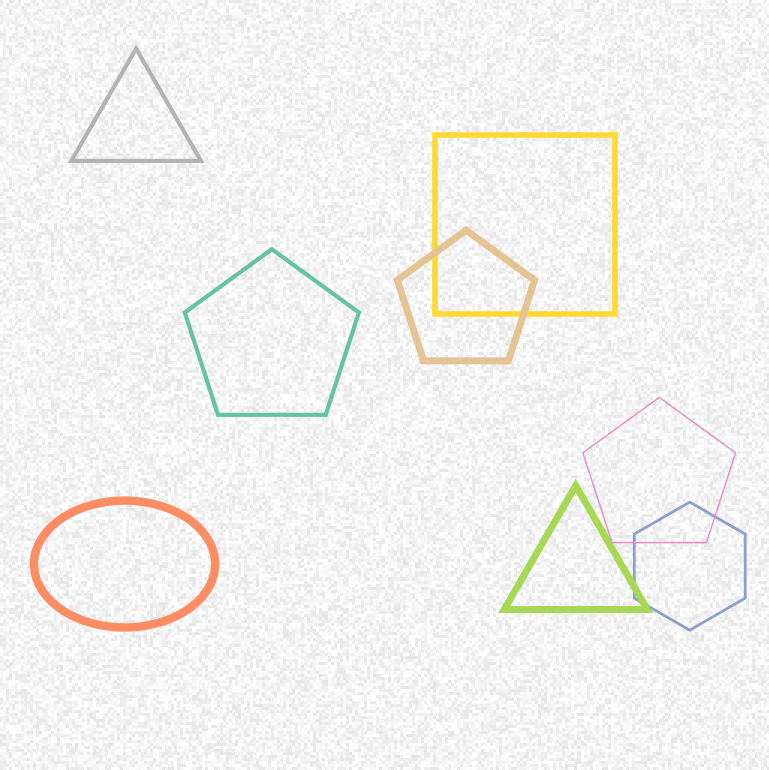[{"shape": "pentagon", "thickness": 1.5, "radius": 0.59, "center": [0.353, 0.557]}, {"shape": "oval", "thickness": 3, "radius": 0.59, "center": [0.162, 0.267]}, {"shape": "hexagon", "thickness": 1, "radius": 0.42, "center": [0.896, 0.265]}, {"shape": "pentagon", "thickness": 0.5, "radius": 0.52, "center": [0.856, 0.38]}, {"shape": "triangle", "thickness": 2.5, "radius": 0.54, "center": [0.748, 0.262]}, {"shape": "square", "thickness": 2, "radius": 0.58, "center": [0.682, 0.708]}, {"shape": "pentagon", "thickness": 2.5, "radius": 0.47, "center": [0.605, 0.607]}, {"shape": "triangle", "thickness": 1.5, "radius": 0.49, "center": [0.177, 0.84]}]